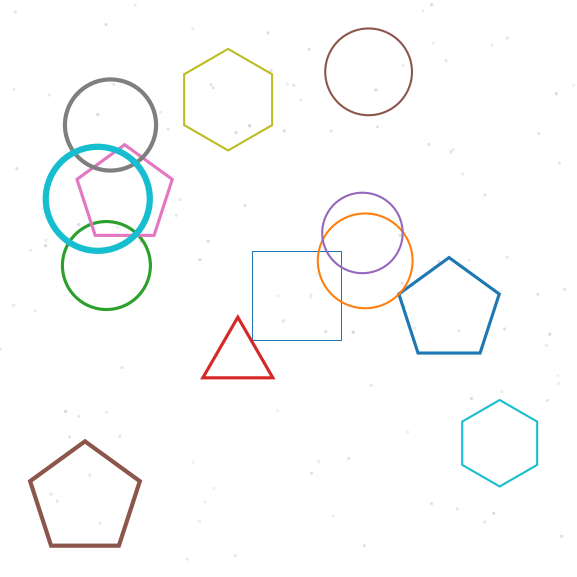[{"shape": "pentagon", "thickness": 1.5, "radius": 0.46, "center": [0.778, 0.462]}, {"shape": "square", "thickness": 0.5, "radius": 0.39, "center": [0.514, 0.488]}, {"shape": "circle", "thickness": 1, "radius": 0.41, "center": [0.632, 0.547]}, {"shape": "circle", "thickness": 1.5, "radius": 0.38, "center": [0.184, 0.539]}, {"shape": "triangle", "thickness": 1.5, "radius": 0.35, "center": [0.412, 0.38]}, {"shape": "circle", "thickness": 1, "radius": 0.35, "center": [0.628, 0.596]}, {"shape": "circle", "thickness": 1, "radius": 0.38, "center": [0.638, 0.875]}, {"shape": "pentagon", "thickness": 2, "radius": 0.5, "center": [0.147, 0.135]}, {"shape": "pentagon", "thickness": 1.5, "radius": 0.43, "center": [0.216, 0.662]}, {"shape": "circle", "thickness": 2, "radius": 0.39, "center": [0.191, 0.783]}, {"shape": "hexagon", "thickness": 1, "radius": 0.44, "center": [0.395, 0.827]}, {"shape": "circle", "thickness": 3, "radius": 0.45, "center": [0.169, 0.655]}, {"shape": "hexagon", "thickness": 1, "radius": 0.37, "center": [0.865, 0.232]}]